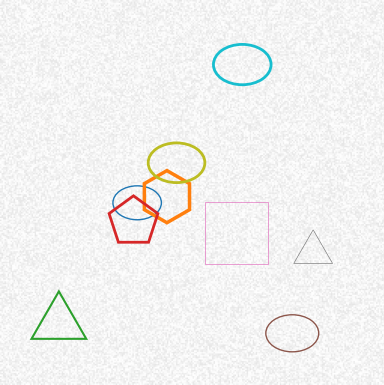[{"shape": "oval", "thickness": 1, "radius": 0.31, "center": [0.356, 0.473]}, {"shape": "hexagon", "thickness": 2.5, "radius": 0.34, "center": [0.434, 0.489]}, {"shape": "triangle", "thickness": 1.5, "radius": 0.41, "center": [0.153, 0.161]}, {"shape": "pentagon", "thickness": 2, "radius": 0.33, "center": [0.347, 0.425]}, {"shape": "oval", "thickness": 1, "radius": 0.34, "center": [0.759, 0.134]}, {"shape": "square", "thickness": 0.5, "radius": 0.41, "center": [0.615, 0.394]}, {"shape": "triangle", "thickness": 0.5, "radius": 0.29, "center": [0.813, 0.345]}, {"shape": "oval", "thickness": 2, "radius": 0.37, "center": [0.459, 0.577]}, {"shape": "oval", "thickness": 2, "radius": 0.37, "center": [0.629, 0.832]}]